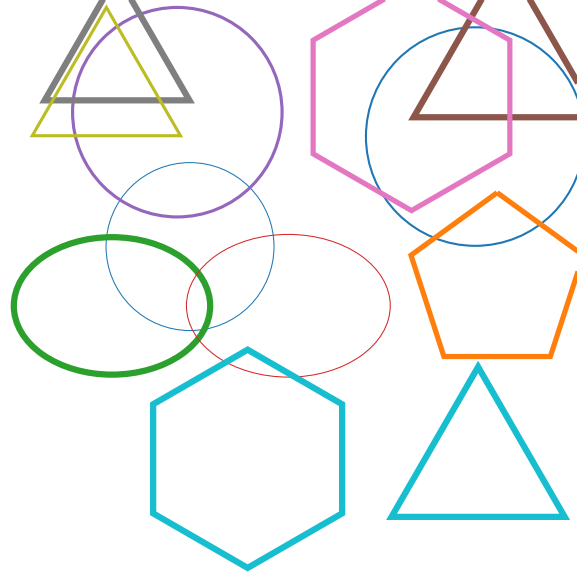[{"shape": "circle", "thickness": 1, "radius": 0.95, "center": [0.823, 0.763]}, {"shape": "circle", "thickness": 0.5, "radius": 0.73, "center": [0.329, 0.572]}, {"shape": "pentagon", "thickness": 2.5, "radius": 0.78, "center": [0.861, 0.509]}, {"shape": "oval", "thickness": 3, "radius": 0.85, "center": [0.194, 0.469]}, {"shape": "oval", "thickness": 0.5, "radius": 0.88, "center": [0.499, 0.47]}, {"shape": "circle", "thickness": 1.5, "radius": 0.91, "center": [0.307, 0.805]}, {"shape": "triangle", "thickness": 3, "radius": 0.92, "center": [0.876, 0.888]}, {"shape": "hexagon", "thickness": 2.5, "radius": 0.98, "center": [0.713, 0.831]}, {"shape": "triangle", "thickness": 3, "radius": 0.72, "center": [0.203, 0.898]}, {"shape": "triangle", "thickness": 1.5, "radius": 0.74, "center": [0.184, 0.838]}, {"shape": "triangle", "thickness": 3, "radius": 0.87, "center": [0.828, 0.191]}, {"shape": "hexagon", "thickness": 3, "radius": 0.94, "center": [0.429, 0.205]}]